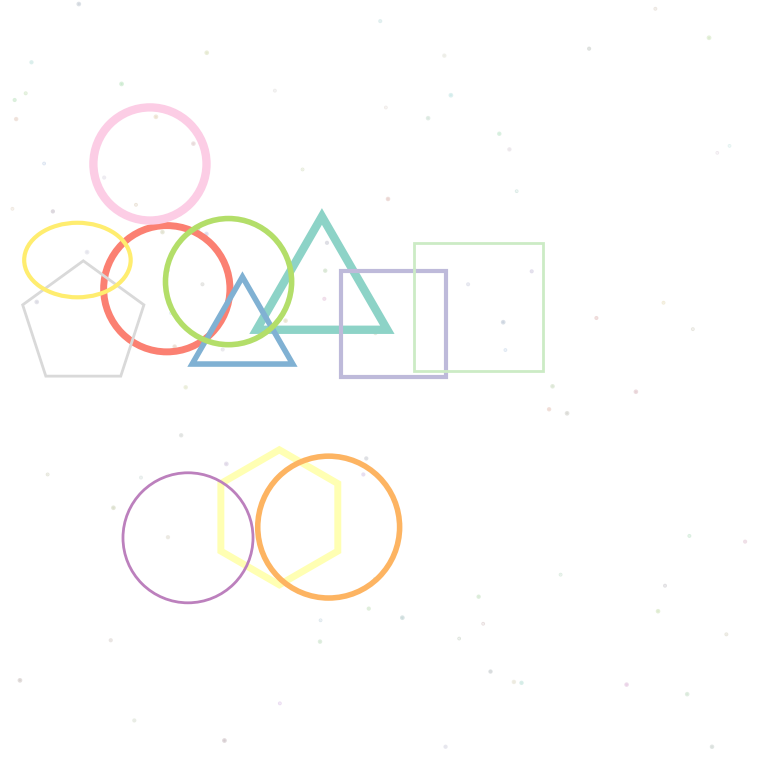[{"shape": "triangle", "thickness": 3, "radius": 0.49, "center": [0.418, 0.621]}, {"shape": "hexagon", "thickness": 2.5, "radius": 0.44, "center": [0.363, 0.328]}, {"shape": "square", "thickness": 1.5, "radius": 0.34, "center": [0.511, 0.579]}, {"shape": "circle", "thickness": 2.5, "radius": 0.41, "center": [0.217, 0.625]}, {"shape": "triangle", "thickness": 2, "radius": 0.38, "center": [0.315, 0.565]}, {"shape": "circle", "thickness": 2, "radius": 0.46, "center": [0.427, 0.315]}, {"shape": "circle", "thickness": 2, "radius": 0.41, "center": [0.297, 0.634]}, {"shape": "circle", "thickness": 3, "radius": 0.37, "center": [0.195, 0.787]}, {"shape": "pentagon", "thickness": 1, "radius": 0.41, "center": [0.108, 0.578]}, {"shape": "circle", "thickness": 1, "radius": 0.42, "center": [0.244, 0.302]}, {"shape": "square", "thickness": 1, "radius": 0.42, "center": [0.622, 0.601]}, {"shape": "oval", "thickness": 1.5, "radius": 0.35, "center": [0.101, 0.662]}]